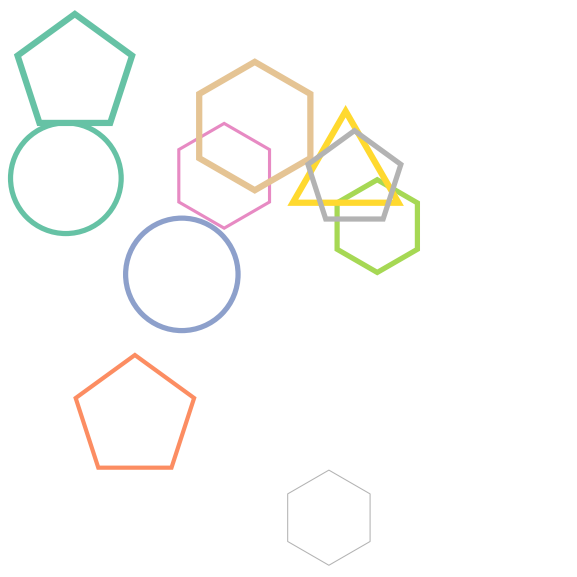[{"shape": "circle", "thickness": 2.5, "radius": 0.48, "center": [0.114, 0.691]}, {"shape": "pentagon", "thickness": 3, "radius": 0.52, "center": [0.13, 0.871]}, {"shape": "pentagon", "thickness": 2, "radius": 0.54, "center": [0.234, 0.277]}, {"shape": "circle", "thickness": 2.5, "radius": 0.49, "center": [0.315, 0.524]}, {"shape": "hexagon", "thickness": 1.5, "radius": 0.45, "center": [0.388, 0.695]}, {"shape": "hexagon", "thickness": 2.5, "radius": 0.4, "center": [0.653, 0.608]}, {"shape": "triangle", "thickness": 3, "radius": 0.53, "center": [0.599, 0.701]}, {"shape": "hexagon", "thickness": 3, "radius": 0.56, "center": [0.441, 0.781]}, {"shape": "pentagon", "thickness": 2.5, "radius": 0.42, "center": [0.614, 0.688]}, {"shape": "hexagon", "thickness": 0.5, "radius": 0.41, "center": [0.569, 0.103]}]